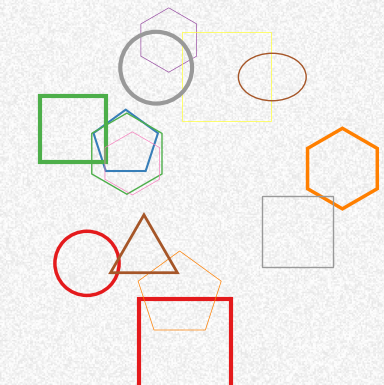[{"shape": "square", "thickness": 3, "radius": 0.6, "center": [0.48, 0.104]}, {"shape": "circle", "thickness": 2.5, "radius": 0.42, "center": [0.226, 0.316]}, {"shape": "pentagon", "thickness": 1.5, "radius": 0.44, "center": [0.327, 0.627]}, {"shape": "hexagon", "thickness": 1, "radius": 0.53, "center": [0.33, 0.601]}, {"shape": "square", "thickness": 3, "radius": 0.42, "center": [0.19, 0.665]}, {"shape": "hexagon", "thickness": 0.5, "radius": 0.42, "center": [0.438, 0.896]}, {"shape": "hexagon", "thickness": 2.5, "radius": 0.52, "center": [0.889, 0.562]}, {"shape": "pentagon", "thickness": 0.5, "radius": 0.57, "center": [0.467, 0.235]}, {"shape": "square", "thickness": 0.5, "radius": 0.58, "center": [0.589, 0.8]}, {"shape": "triangle", "thickness": 2, "radius": 0.5, "center": [0.374, 0.342]}, {"shape": "oval", "thickness": 1, "radius": 0.44, "center": [0.707, 0.8]}, {"shape": "hexagon", "thickness": 0.5, "radius": 0.41, "center": [0.344, 0.576]}, {"shape": "circle", "thickness": 3, "radius": 0.47, "center": [0.406, 0.824]}, {"shape": "square", "thickness": 1, "radius": 0.46, "center": [0.773, 0.399]}]